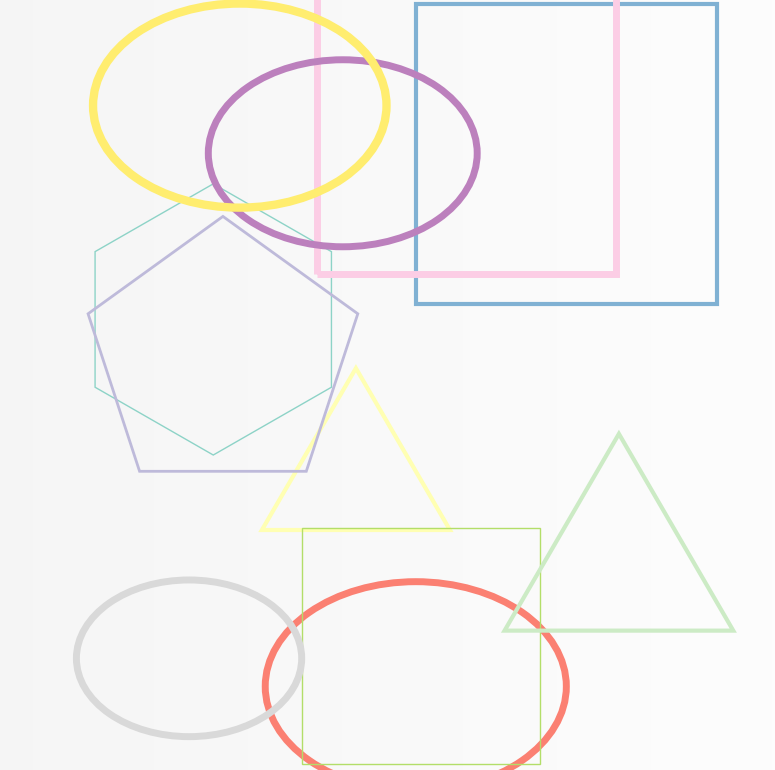[{"shape": "hexagon", "thickness": 0.5, "radius": 0.88, "center": [0.275, 0.585]}, {"shape": "triangle", "thickness": 1.5, "radius": 0.7, "center": [0.459, 0.382]}, {"shape": "pentagon", "thickness": 1, "radius": 0.91, "center": [0.288, 0.536]}, {"shape": "oval", "thickness": 2.5, "radius": 0.97, "center": [0.537, 0.109]}, {"shape": "square", "thickness": 1.5, "radius": 0.97, "center": [0.731, 0.8]}, {"shape": "square", "thickness": 0.5, "radius": 0.77, "center": [0.543, 0.162]}, {"shape": "square", "thickness": 2.5, "radius": 0.96, "center": [0.602, 0.837]}, {"shape": "oval", "thickness": 2.5, "radius": 0.73, "center": [0.244, 0.145]}, {"shape": "oval", "thickness": 2.5, "radius": 0.87, "center": [0.442, 0.801]}, {"shape": "triangle", "thickness": 1.5, "radius": 0.85, "center": [0.799, 0.266]}, {"shape": "oval", "thickness": 3, "radius": 0.95, "center": [0.309, 0.863]}]